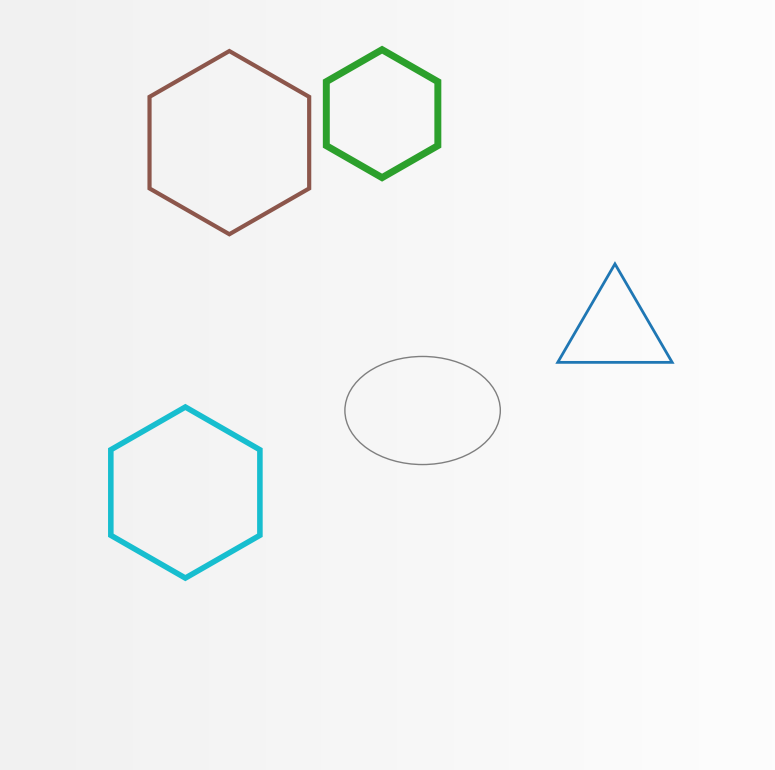[{"shape": "triangle", "thickness": 1, "radius": 0.43, "center": [0.793, 0.572]}, {"shape": "hexagon", "thickness": 2.5, "radius": 0.42, "center": [0.493, 0.852]}, {"shape": "hexagon", "thickness": 1.5, "radius": 0.59, "center": [0.296, 0.815]}, {"shape": "oval", "thickness": 0.5, "radius": 0.5, "center": [0.545, 0.467]}, {"shape": "hexagon", "thickness": 2, "radius": 0.56, "center": [0.239, 0.36]}]